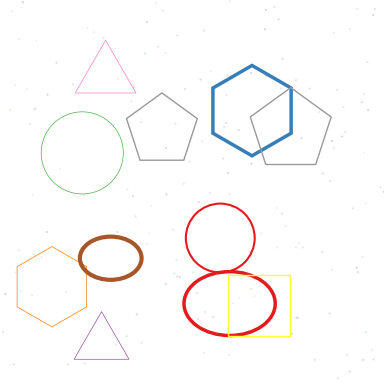[{"shape": "circle", "thickness": 1.5, "radius": 0.45, "center": [0.572, 0.382]}, {"shape": "oval", "thickness": 2.5, "radius": 0.59, "center": [0.596, 0.211]}, {"shape": "hexagon", "thickness": 2.5, "radius": 0.59, "center": [0.655, 0.713]}, {"shape": "circle", "thickness": 0.5, "radius": 0.53, "center": [0.214, 0.603]}, {"shape": "triangle", "thickness": 0.5, "radius": 0.41, "center": [0.264, 0.108]}, {"shape": "hexagon", "thickness": 0.5, "radius": 0.52, "center": [0.135, 0.255]}, {"shape": "square", "thickness": 1, "radius": 0.4, "center": [0.673, 0.207]}, {"shape": "oval", "thickness": 3, "radius": 0.4, "center": [0.288, 0.329]}, {"shape": "triangle", "thickness": 0.5, "radius": 0.46, "center": [0.274, 0.804]}, {"shape": "pentagon", "thickness": 1, "radius": 0.55, "center": [0.755, 0.662]}, {"shape": "pentagon", "thickness": 1, "radius": 0.48, "center": [0.421, 0.662]}]